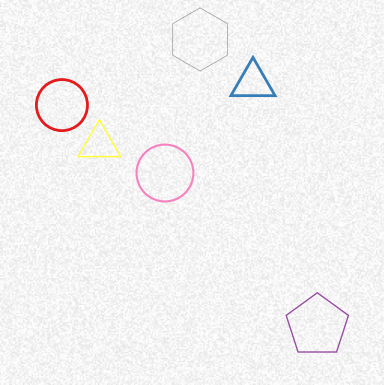[{"shape": "circle", "thickness": 2, "radius": 0.33, "center": [0.161, 0.727]}, {"shape": "triangle", "thickness": 2, "radius": 0.33, "center": [0.657, 0.785]}, {"shape": "pentagon", "thickness": 1, "radius": 0.43, "center": [0.824, 0.155]}, {"shape": "triangle", "thickness": 1, "radius": 0.32, "center": [0.258, 0.625]}, {"shape": "circle", "thickness": 1.5, "radius": 0.37, "center": [0.428, 0.551]}, {"shape": "hexagon", "thickness": 0.5, "radius": 0.41, "center": [0.52, 0.898]}]